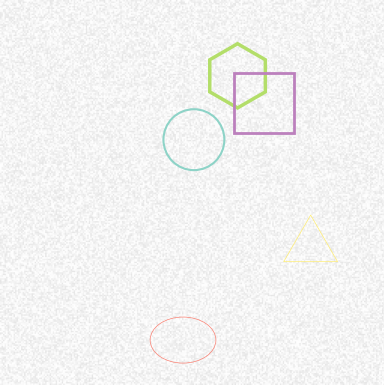[{"shape": "circle", "thickness": 1.5, "radius": 0.4, "center": [0.504, 0.637]}, {"shape": "oval", "thickness": 0.5, "radius": 0.43, "center": [0.475, 0.117]}, {"shape": "hexagon", "thickness": 2.5, "radius": 0.42, "center": [0.617, 0.803]}, {"shape": "square", "thickness": 2, "radius": 0.39, "center": [0.685, 0.733]}, {"shape": "triangle", "thickness": 0.5, "radius": 0.4, "center": [0.807, 0.361]}]